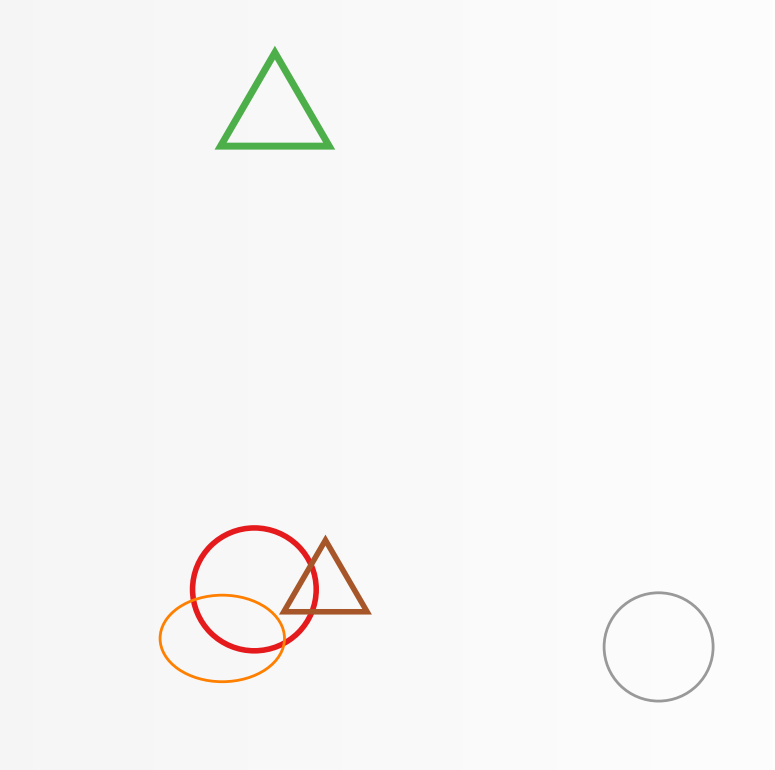[{"shape": "circle", "thickness": 2, "radius": 0.4, "center": [0.328, 0.235]}, {"shape": "triangle", "thickness": 2.5, "radius": 0.4, "center": [0.355, 0.851]}, {"shape": "oval", "thickness": 1, "radius": 0.4, "center": [0.287, 0.171]}, {"shape": "triangle", "thickness": 2, "radius": 0.31, "center": [0.42, 0.237]}, {"shape": "circle", "thickness": 1, "radius": 0.35, "center": [0.85, 0.16]}]